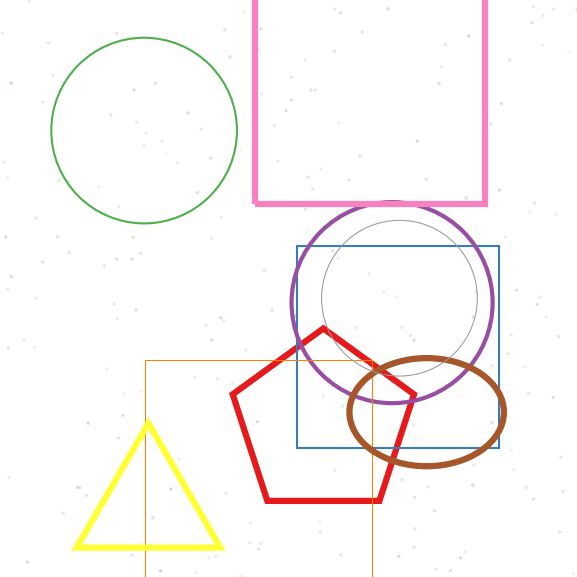[{"shape": "pentagon", "thickness": 3, "radius": 0.83, "center": [0.56, 0.265]}, {"shape": "square", "thickness": 1, "radius": 0.87, "center": [0.69, 0.399]}, {"shape": "circle", "thickness": 1, "radius": 0.8, "center": [0.25, 0.773]}, {"shape": "circle", "thickness": 2, "radius": 0.87, "center": [0.679, 0.475]}, {"shape": "square", "thickness": 0.5, "radius": 0.98, "center": [0.448, 0.179]}, {"shape": "triangle", "thickness": 3, "radius": 0.72, "center": [0.257, 0.123]}, {"shape": "oval", "thickness": 3, "radius": 0.67, "center": [0.739, 0.285]}, {"shape": "square", "thickness": 3, "radius": 1.0, "center": [0.641, 0.846]}, {"shape": "circle", "thickness": 0.5, "radius": 0.67, "center": [0.692, 0.483]}]